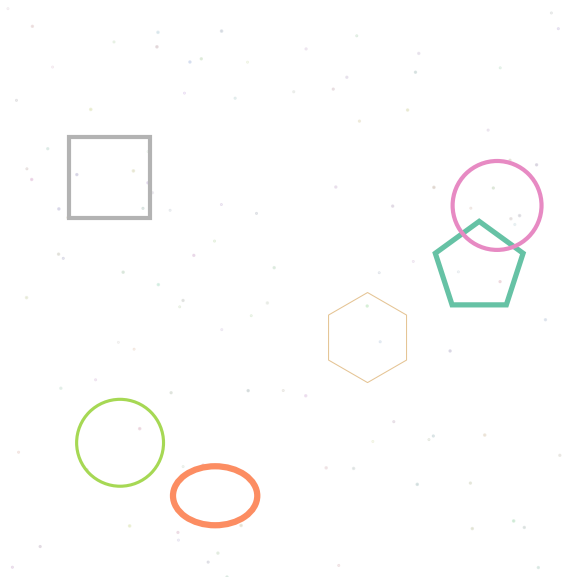[{"shape": "pentagon", "thickness": 2.5, "radius": 0.4, "center": [0.83, 0.536]}, {"shape": "oval", "thickness": 3, "radius": 0.36, "center": [0.373, 0.141]}, {"shape": "circle", "thickness": 2, "radius": 0.38, "center": [0.861, 0.643]}, {"shape": "circle", "thickness": 1.5, "radius": 0.38, "center": [0.208, 0.232]}, {"shape": "hexagon", "thickness": 0.5, "radius": 0.39, "center": [0.636, 0.415]}, {"shape": "square", "thickness": 2, "radius": 0.35, "center": [0.189, 0.692]}]